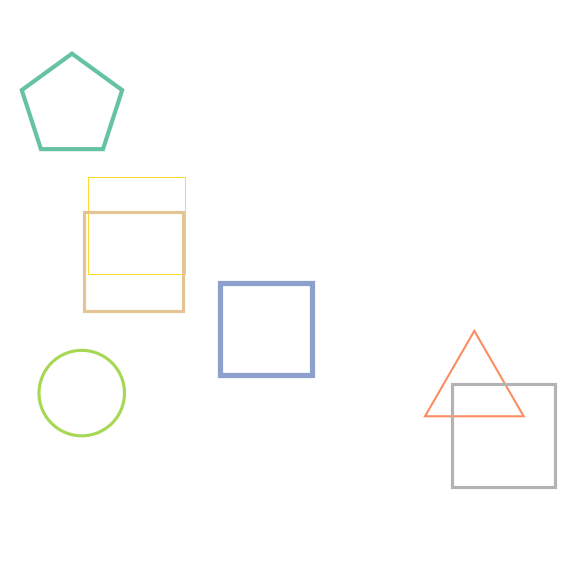[{"shape": "pentagon", "thickness": 2, "radius": 0.46, "center": [0.125, 0.815]}, {"shape": "triangle", "thickness": 1, "radius": 0.49, "center": [0.821, 0.328]}, {"shape": "square", "thickness": 2.5, "radius": 0.4, "center": [0.461, 0.429]}, {"shape": "circle", "thickness": 1.5, "radius": 0.37, "center": [0.142, 0.318]}, {"shape": "square", "thickness": 0.5, "radius": 0.42, "center": [0.236, 0.608]}, {"shape": "square", "thickness": 1.5, "radius": 0.43, "center": [0.231, 0.546]}, {"shape": "square", "thickness": 1.5, "radius": 0.45, "center": [0.871, 0.245]}]